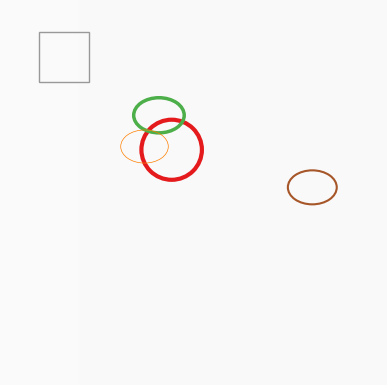[{"shape": "circle", "thickness": 3, "radius": 0.39, "center": [0.443, 0.611]}, {"shape": "oval", "thickness": 2.5, "radius": 0.33, "center": [0.41, 0.701]}, {"shape": "oval", "thickness": 0.5, "radius": 0.31, "center": [0.373, 0.619]}, {"shape": "oval", "thickness": 1.5, "radius": 0.32, "center": [0.806, 0.513]}, {"shape": "square", "thickness": 1, "radius": 0.33, "center": [0.165, 0.852]}]